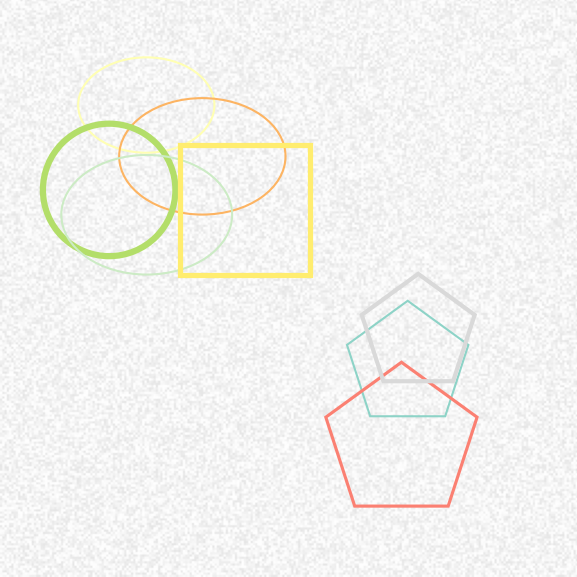[{"shape": "pentagon", "thickness": 1, "radius": 0.55, "center": [0.706, 0.368]}, {"shape": "oval", "thickness": 1, "radius": 0.59, "center": [0.253, 0.817]}, {"shape": "pentagon", "thickness": 1.5, "radius": 0.69, "center": [0.695, 0.234]}, {"shape": "oval", "thickness": 1, "radius": 0.72, "center": [0.35, 0.728]}, {"shape": "circle", "thickness": 3, "radius": 0.57, "center": [0.189, 0.67]}, {"shape": "pentagon", "thickness": 2, "radius": 0.51, "center": [0.724, 0.422]}, {"shape": "oval", "thickness": 1, "radius": 0.74, "center": [0.254, 0.627]}, {"shape": "square", "thickness": 2.5, "radius": 0.56, "center": [0.425, 0.635]}]